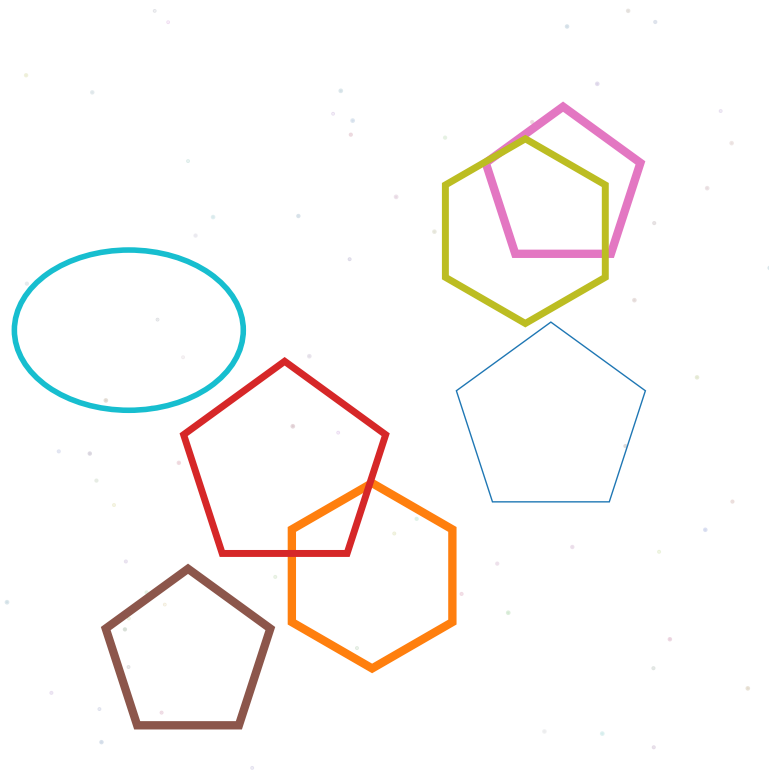[{"shape": "pentagon", "thickness": 0.5, "radius": 0.65, "center": [0.715, 0.453]}, {"shape": "hexagon", "thickness": 3, "radius": 0.6, "center": [0.483, 0.252]}, {"shape": "pentagon", "thickness": 2.5, "radius": 0.69, "center": [0.37, 0.393]}, {"shape": "pentagon", "thickness": 3, "radius": 0.56, "center": [0.244, 0.149]}, {"shape": "pentagon", "thickness": 3, "radius": 0.53, "center": [0.731, 0.756]}, {"shape": "hexagon", "thickness": 2.5, "radius": 0.6, "center": [0.682, 0.7]}, {"shape": "oval", "thickness": 2, "radius": 0.74, "center": [0.167, 0.571]}]